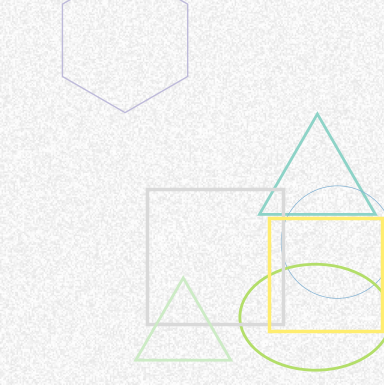[{"shape": "triangle", "thickness": 2, "radius": 0.87, "center": [0.824, 0.53]}, {"shape": "hexagon", "thickness": 1, "radius": 0.94, "center": [0.325, 0.895]}, {"shape": "circle", "thickness": 0.5, "radius": 0.73, "center": [0.877, 0.371]}, {"shape": "oval", "thickness": 2, "radius": 0.98, "center": [0.82, 0.176]}, {"shape": "square", "thickness": 2.5, "radius": 0.88, "center": [0.559, 0.334]}, {"shape": "triangle", "thickness": 2, "radius": 0.71, "center": [0.476, 0.136]}, {"shape": "square", "thickness": 2.5, "radius": 0.73, "center": [0.846, 0.287]}]